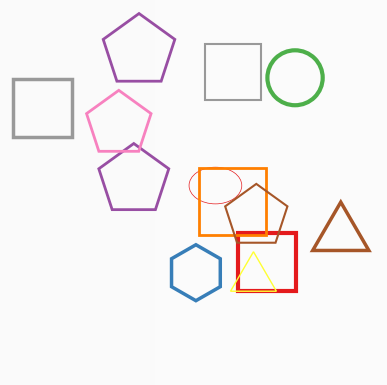[{"shape": "oval", "thickness": 0.5, "radius": 0.34, "center": [0.556, 0.518]}, {"shape": "square", "thickness": 3, "radius": 0.37, "center": [0.688, 0.319]}, {"shape": "hexagon", "thickness": 2.5, "radius": 0.36, "center": [0.506, 0.292]}, {"shape": "circle", "thickness": 3, "radius": 0.36, "center": [0.761, 0.798]}, {"shape": "pentagon", "thickness": 2, "radius": 0.47, "center": [0.345, 0.532]}, {"shape": "pentagon", "thickness": 2, "radius": 0.49, "center": [0.359, 0.868]}, {"shape": "square", "thickness": 2, "radius": 0.43, "center": [0.6, 0.477]}, {"shape": "triangle", "thickness": 1, "radius": 0.34, "center": [0.654, 0.278]}, {"shape": "triangle", "thickness": 2.5, "radius": 0.42, "center": [0.879, 0.391]}, {"shape": "pentagon", "thickness": 1.5, "radius": 0.42, "center": [0.661, 0.438]}, {"shape": "pentagon", "thickness": 2, "radius": 0.44, "center": [0.307, 0.678]}, {"shape": "square", "thickness": 1.5, "radius": 0.36, "center": [0.602, 0.813]}, {"shape": "square", "thickness": 2.5, "radius": 0.38, "center": [0.11, 0.72]}]